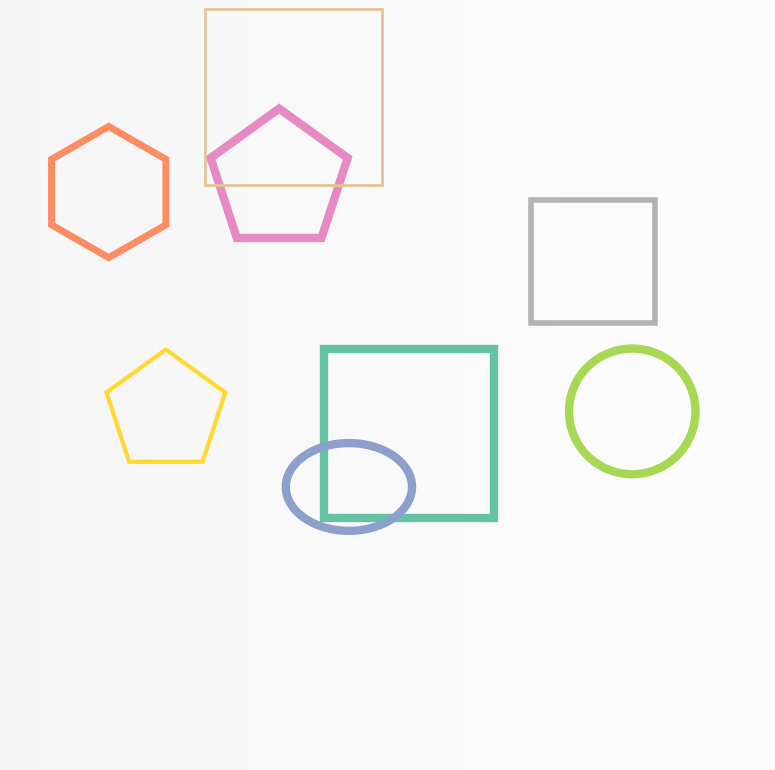[{"shape": "square", "thickness": 3, "radius": 0.55, "center": [0.528, 0.437]}, {"shape": "hexagon", "thickness": 2.5, "radius": 0.43, "center": [0.14, 0.751]}, {"shape": "oval", "thickness": 3, "radius": 0.41, "center": [0.45, 0.368]}, {"shape": "pentagon", "thickness": 3, "radius": 0.46, "center": [0.36, 0.766]}, {"shape": "circle", "thickness": 3, "radius": 0.41, "center": [0.816, 0.466]}, {"shape": "pentagon", "thickness": 1.5, "radius": 0.4, "center": [0.214, 0.465]}, {"shape": "square", "thickness": 1, "radius": 0.57, "center": [0.379, 0.874]}, {"shape": "square", "thickness": 2, "radius": 0.4, "center": [0.765, 0.661]}]